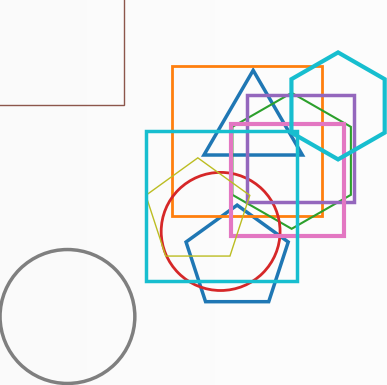[{"shape": "pentagon", "thickness": 2.5, "radius": 0.69, "center": [0.612, 0.329]}, {"shape": "triangle", "thickness": 2.5, "radius": 0.73, "center": [0.653, 0.671]}, {"shape": "square", "thickness": 2, "radius": 0.97, "center": [0.637, 0.633]}, {"shape": "hexagon", "thickness": 1.5, "radius": 0.88, "center": [0.753, 0.582]}, {"shape": "circle", "thickness": 2, "radius": 0.77, "center": [0.569, 0.399]}, {"shape": "square", "thickness": 2.5, "radius": 0.7, "center": [0.776, 0.615]}, {"shape": "square", "thickness": 1, "radius": 0.81, "center": [0.158, 0.89]}, {"shape": "square", "thickness": 3, "radius": 0.73, "center": [0.742, 0.533]}, {"shape": "circle", "thickness": 2.5, "radius": 0.87, "center": [0.174, 0.178]}, {"shape": "pentagon", "thickness": 1, "radius": 0.71, "center": [0.511, 0.449]}, {"shape": "hexagon", "thickness": 3, "radius": 0.69, "center": [0.872, 0.725]}, {"shape": "square", "thickness": 2.5, "radius": 0.97, "center": [0.573, 0.464]}]